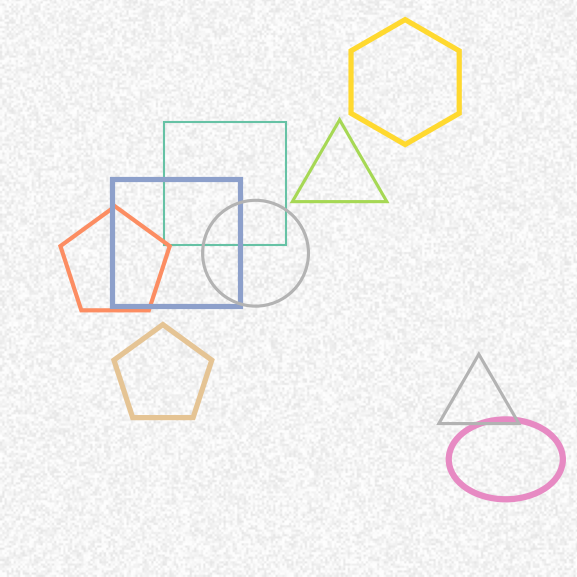[{"shape": "square", "thickness": 1, "radius": 0.53, "center": [0.39, 0.682]}, {"shape": "pentagon", "thickness": 2, "radius": 0.5, "center": [0.199, 0.542]}, {"shape": "square", "thickness": 2.5, "radius": 0.55, "center": [0.304, 0.58]}, {"shape": "oval", "thickness": 3, "radius": 0.49, "center": [0.876, 0.204]}, {"shape": "triangle", "thickness": 1.5, "radius": 0.47, "center": [0.588, 0.697]}, {"shape": "hexagon", "thickness": 2.5, "radius": 0.54, "center": [0.702, 0.857]}, {"shape": "pentagon", "thickness": 2.5, "radius": 0.45, "center": [0.282, 0.348]}, {"shape": "circle", "thickness": 1.5, "radius": 0.46, "center": [0.443, 0.561]}, {"shape": "triangle", "thickness": 1.5, "radius": 0.4, "center": [0.829, 0.306]}]